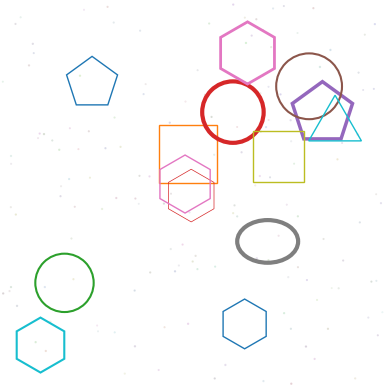[{"shape": "hexagon", "thickness": 1, "radius": 0.32, "center": [0.635, 0.159]}, {"shape": "pentagon", "thickness": 1, "radius": 0.35, "center": [0.239, 0.784]}, {"shape": "square", "thickness": 1, "radius": 0.37, "center": [0.488, 0.6]}, {"shape": "circle", "thickness": 1.5, "radius": 0.38, "center": [0.168, 0.265]}, {"shape": "hexagon", "thickness": 0.5, "radius": 0.34, "center": [0.497, 0.492]}, {"shape": "circle", "thickness": 3, "radius": 0.4, "center": [0.605, 0.709]}, {"shape": "pentagon", "thickness": 2.5, "radius": 0.41, "center": [0.837, 0.706]}, {"shape": "circle", "thickness": 1.5, "radius": 0.43, "center": [0.803, 0.776]}, {"shape": "hexagon", "thickness": 2, "radius": 0.4, "center": [0.643, 0.863]}, {"shape": "hexagon", "thickness": 1, "radius": 0.38, "center": [0.481, 0.522]}, {"shape": "oval", "thickness": 3, "radius": 0.4, "center": [0.695, 0.373]}, {"shape": "square", "thickness": 1, "radius": 0.33, "center": [0.724, 0.593]}, {"shape": "hexagon", "thickness": 1.5, "radius": 0.36, "center": [0.105, 0.104]}, {"shape": "triangle", "thickness": 1, "radius": 0.4, "center": [0.87, 0.674]}]